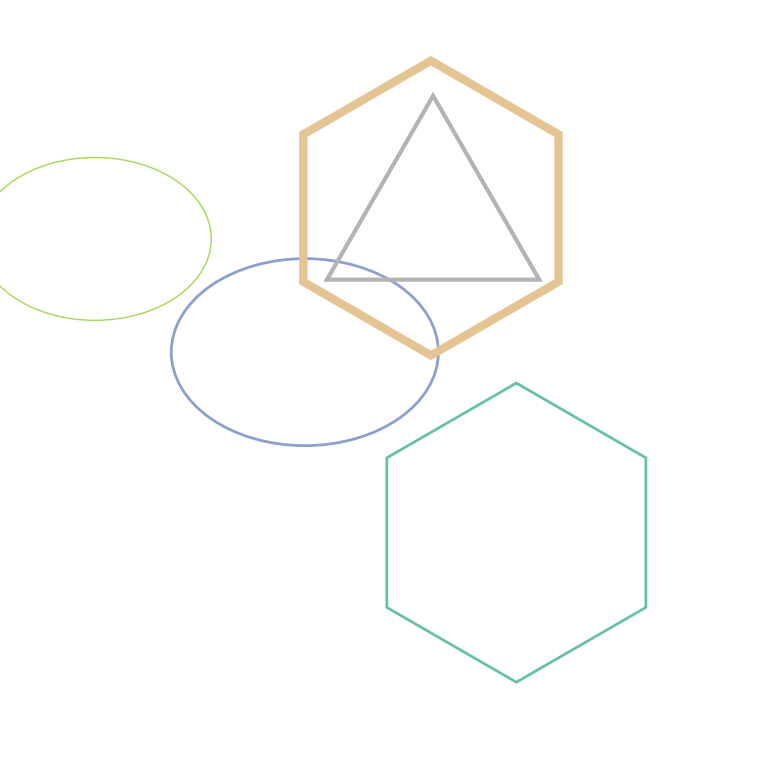[{"shape": "hexagon", "thickness": 1, "radius": 0.97, "center": [0.671, 0.308]}, {"shape": "oval", "thickness": 1, "radius": 0.87, "center": [0.396, 0.543]}, {"shape": "oval", "thickness": 0.5, "radius": 0.76, "center": [0.123, 0.69]}, {"shape": "hexagon", "thickness": 3, "radius": 0.96, "center": [0.56, 0.73]}, {"shape": "triangle", "thickness": 1.5, "radius": 0.8, "center": [0.562, 0.716]}]